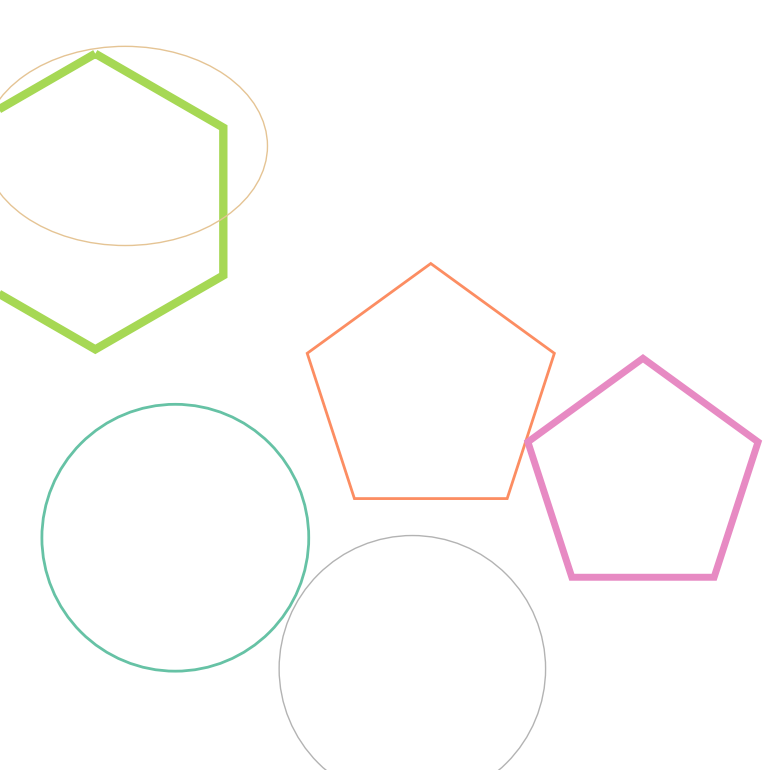[{"shape": "circle", "thickness": 1, "radius": 0.87, "center": [0.228, 0.302]}, {"shape": "pentagon", "thickness": 1, "radius": 0.84, "center": [0.559, 0.489]}, {"shape": "pentagon", "thickness": 2.5, "radius": 0.79, "center": [0.835, 0.377]}, {"shape": "hexagon", "thickness": 3, "radius": 0.96, "center": [0.124, 0.738]}, {"shape": "oval", "thickness": 0.5, "radius": 0.92, "center": [0.163, 0.81]}, {"shape": "circle", "thickness": 0.5, "radius": 0.87, "center": [0.536, 0.131]}]